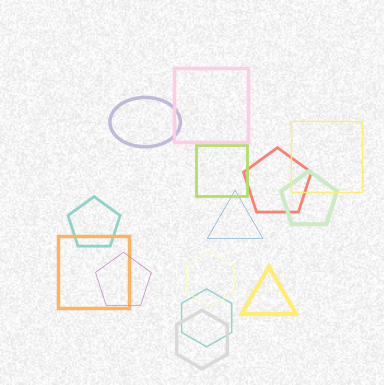[{"shape": "pentagon", "thickness": 2, "radius": 0.36, "center": [0.244, 0.418]}, {"shape": "hexagon", "thickness": 1, "radius": 0.38, "center": [0.537, 0.174]}, {"shape": "hexagon", "thickness": 0.5, "radius": 0.36, "center": [0.547, 0.276]}, {"shape": "oval", "thickness": 2.5, "radius": 0.46, "center": [0.377, 0.683]}, {"shape": "pentagon", "thickness": 2, "radius": 0.46, "center": [0.721, 0.524]}, {"shape": "triangle", "thickness": 0.5, "radius": 0.42, "center": [0.611, 0.422]}, {"shape": "square", "thickness": 2.5, "radius": 0.46, "center": [0.243, 0.293]}, {"shape": "square", "thickness": 2, "radius": 0.33, "center": [0.576, 0.557]}, {"shape": "square", "thickness": 2.5, "radius": 0.49, "center": [0.548, 0.727]}, {"shape": "hexagon", "thickness": 2.5, "radius": 0.38, "center": [0.525, 0.118]}, {"shape": "pentagon", "thickness": 0.5, "radius": 0.38, "center": [0.32, 0.269]}, {"shape": "pentagon", "thickness": 3, "radius": 0.38, "center": [0.803, 0.479]}, {"shape": "square", "thickness": 1, "radius": 0.47, "center": [0.848, 0.594]}, {"shape": "triangle", "thickness": 3, "radius": 0.41, "center": [0.699, 0.225]}]